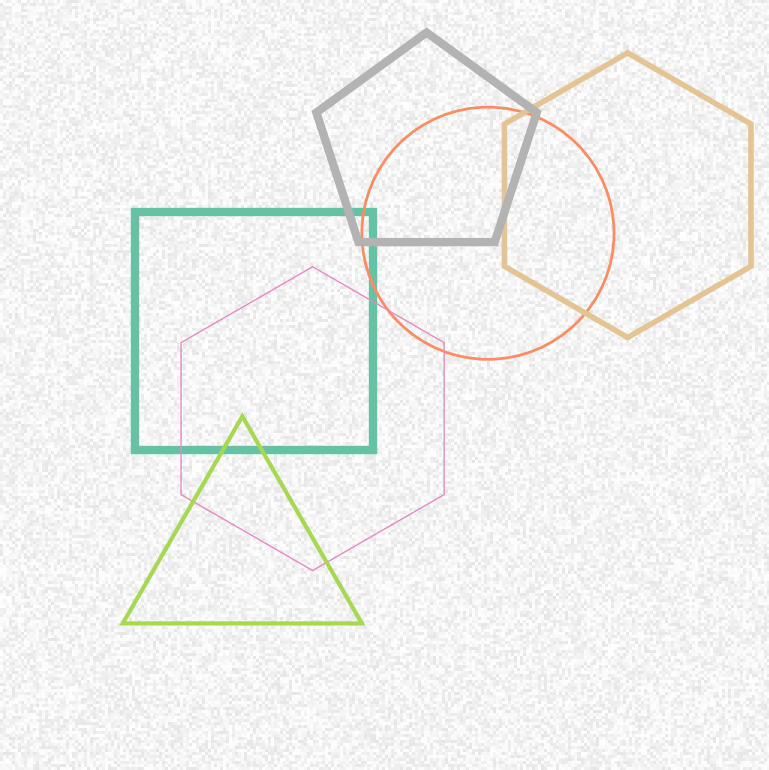[{"shape": "square", "thickness": 3, "radius": 0.77, "center": [0.33, 0.571]}, {"shape": "circle", "thickness": 1, "radius": 0.82, "center": [0.634, 0.697]}, {"shape": "hexagon", "thickness": 0.5, "radius": 0.99, "center": [0.406, 0.456]}, {"shape": "triangle", "thickness": 1.5, "radius": 0.9, "center": [0.315, 0.28]}, {"shape": "hexagon", "thickness": 2, "radius": 0.92, "center": [0.815, 0.747]}, {"shape": "pentagon", "thickness": 3, "radius": 0.75, "center": [0.554, 0.807]}]